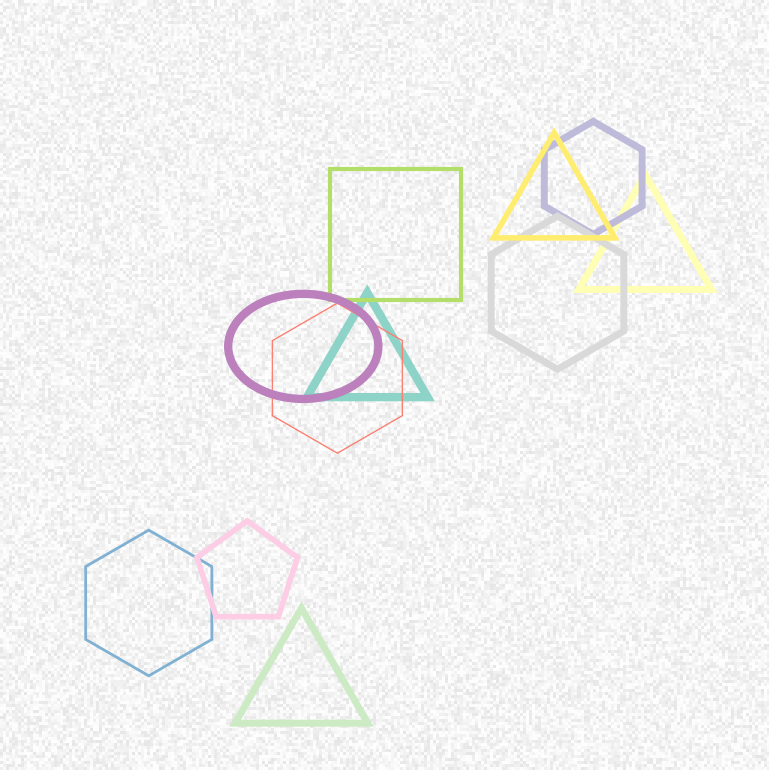[{"shape": "triangle", "thickness": 3, "radius": 0.45, "center": [0.477, 0.529]}, {"shape": "triangle", "thickness": 2.5, "radius": 0.5, "center": [0.838, 0.674]}, {"shape": "hexagon", "thickness": 2.5, "radius": 0.37, "center": [0.77, 0.769]}, {"shape": "hexagon", "thickness": 0.5, "radius": 0.49, "center": [0.438, 0.509]}, {"shape": "hexagon", "thickness": 1, "radius": 0.47, "center": [0.193, 0.217]}, {"shape": "square", "thickness": 1.5, "radius": 0.43, "center": [0.513, 0.696]}, {"shape": "pentagon", "thickness": 2, "radius": 0.34, "center": [0.321, 0.255]}, {"shape": "hexagon", "thickness": 2.5, "radius": 0.5, "center": [0.724, 0.62]}, {"shape": "oval", "thickness": 3, "radius": 0.49, "center": [0.394, 0.55]}, {"shape": "triangle", "thickness": 2.5, "radius": 0.5, "center": [0.391, 0.111]}, {"shape": "triangle", "thickness": 2, "radius": 0.46, "center": [0.72, 0.737]}]